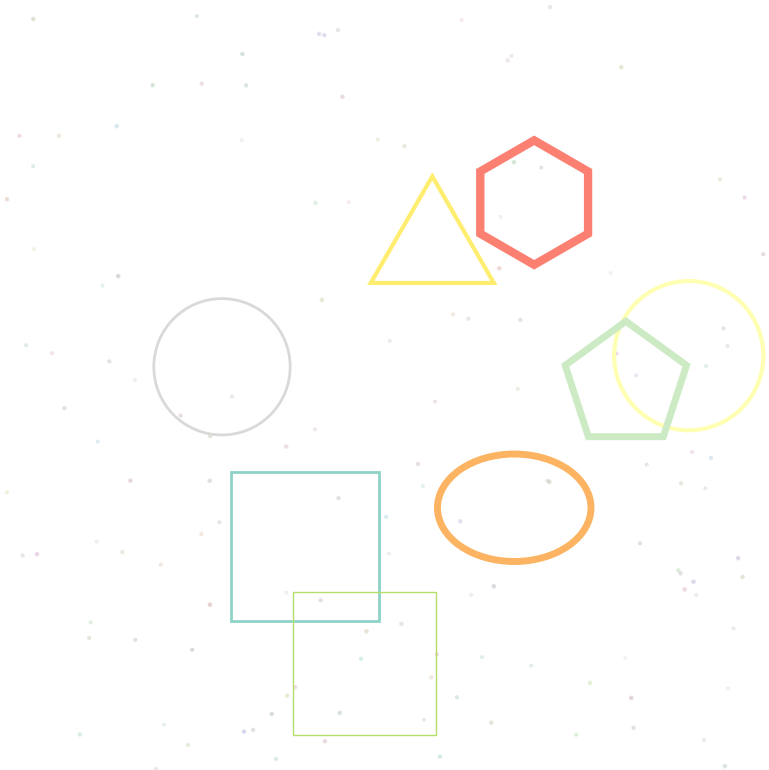[{"shape": "square", "thickness": 1, "radius": 0.48, "center": [0.396, 0.29]}, {"shape": "circle", "thickness": 1.5, "radius": 0.48, "center": [0.894, 0.538]}, {"shape": "hexagon", "thickness": 3, "radius": 0.4, "center": [0.694, 0.737]}, {"shape": "oval", "thickness": 2.5, "radius": 0.5, "center": [0.668, 0.341]}, {"shape": "square", "thickness": 0.5, "radius": 0.46, "center": [0.474, 0.139]}, {"shape": "circle", "thickness": 1, "radius": 0.44, "center": [0.288, 0.524]}, {"shape": "pentagon", "thickness": 2.5, "radius": 0.41, "center": [0.813, 0.5]}, {"shape": "triangle", "thickness": 1.5, "radius": 0.46, "center": [0.561, 0.679]}]